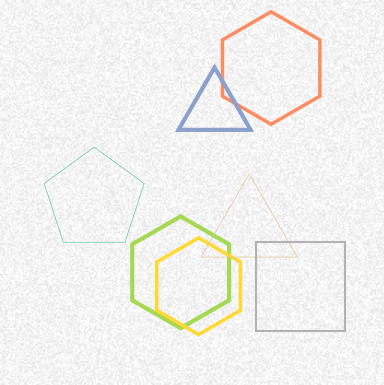[{"shape": "pentagon", "thickness": 0.5, "radius": 0.68, "center": [0.244, 0.481]}, {"shape": "hexagon", "thickness": 2.5, "radius": 0.73, "center": [0.704, 0.823]}, {"shape": "triangle", "thickness": 3, "radius": 0.54, "center": [0.557, 0.717]}, {"shape": "hexagon", "thickness": 3, "radius": 0.73, "center": [0.469, 0.293]}, {"shape": "hexagon", "thickness": 2.5, "radius": 0.63, "center": [0.516, 0.257]}, {"shape": "triangle", "thickness": 0.5, "radius": 0.72, "center": [0.647, 0.404]}, {"shape": "square", "thickness": 1.5, "radius": 0.58, "center": [0.78, 0.256]}]